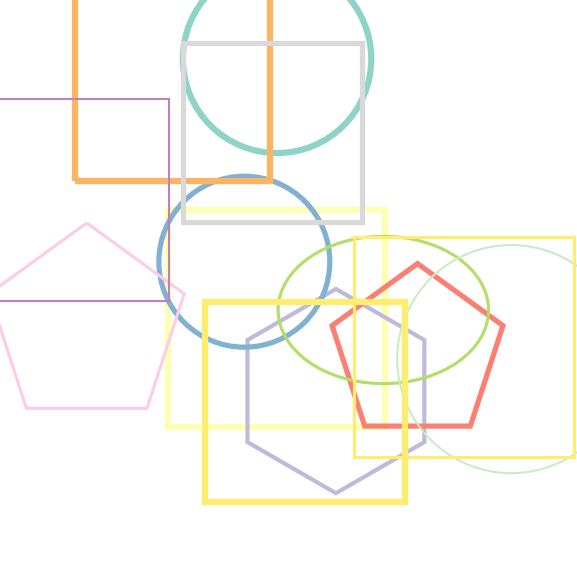[{"shape": "circle", "thickness": 3, "radius": 0.82, "center": [0.48, 0.897]}, {"shape": "square", "thickness": 3, "radius": 0.94, "center": [0.478, 0.448]}, {"shape": "hexagon", "thickness": 2, "radius": 0.88, "center": [0.582, 0.322]}, {"shape": "pentagon", "thickness": 2.5, "radius": 0.78, "center": [0.723, 0.387]}, {"shape": "circle", "thickness": 2.5, "radius": 0.74, "center": [0.423, 0.546]}, {"shape": "square", "thickness": 3, "radius": 0.84, "center": [0.299, 0.854]}, {"shape": "oval", "thickness": 1.5, "radius": 0.91, "center": [0.664, 0.462]}, {"shape": "pentagon", "thickness": 1.5, "radius": 0.89, "center": [0.15, 0.436]}, {"shape": "square", "thickness": 2.5, "radius": 0.78, "center": [0.473, 0.77]}, {"shape": "square", "thickness": 1, "radius": 0.87, "center": [0.118, 0.653]}, {"shape": "circle", "thickness": 1, "radius": 0.99, "center": [0.885, 0.377]}, {"shape": "square", "thickness": 1.5, "radius": 0.95, "center": [0.803, 0.398]}, {"shape": "square", "thickness": 3, "radius": 0.87, "center": [0.529, 0.303]}]